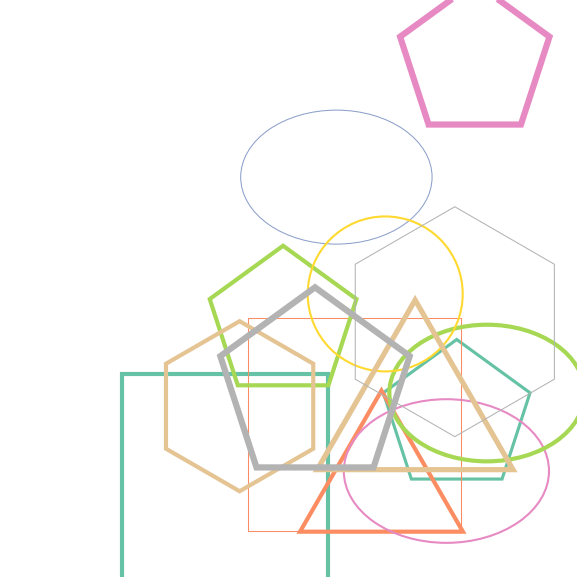[{"shape": "pentagon", "thickness": 1.5, "radius": 0.67, "center": [0.791, 0.278]}, {"shape": "square", "thickness": 2, "radius": 0.89, "center": [0.389, 0.173]}, {"shape": "square", "thickness": 0.5, "radius": 0.92, "center": [0.614, 0.264]}, {"shape": "triangle", "thickness": 2, "radius": 0.81, "center": [0.661, 0.16]}, {"shape": "oval", "thickness": 0.5, "radius": 0.83, "center": [0.582, 0.692]}, {"shape": "pentagon", "thickness": 3, "radius": 0.68, "center": [0.822, 0.893]}, {"shape": "oval", "thickness": 1, "radius": 0.89, "center": [0.773, 0.184]}, {"shape": "oval", "thickness": 2, "radius": 0.85, "center": [0.843, 0.319]}, {"shape": "pentagon", "thickness": 2, "radius": 0.67, "center": [0.49, 0.44]}, {"shape": "circle", "thickness": 1, "radius": 0.67, "center": [0.667, 0.49]}, {"shape": "hexagon", "thickness": 2, "radius": 0.74, "center": [0.415, 0.296]}, {"shape": "triangle", "thickness": 2.5, "radius": 0.98, "center": [0.719, 0.284]}, {"shape": "hexagon", "thickness": 0.5, "radius": 1.0, "center": [0.788, 0.442]}, {"shape": "pentagon", "thickness": 3, "radius": 0.86, "center": [0.545, 0.329]}]